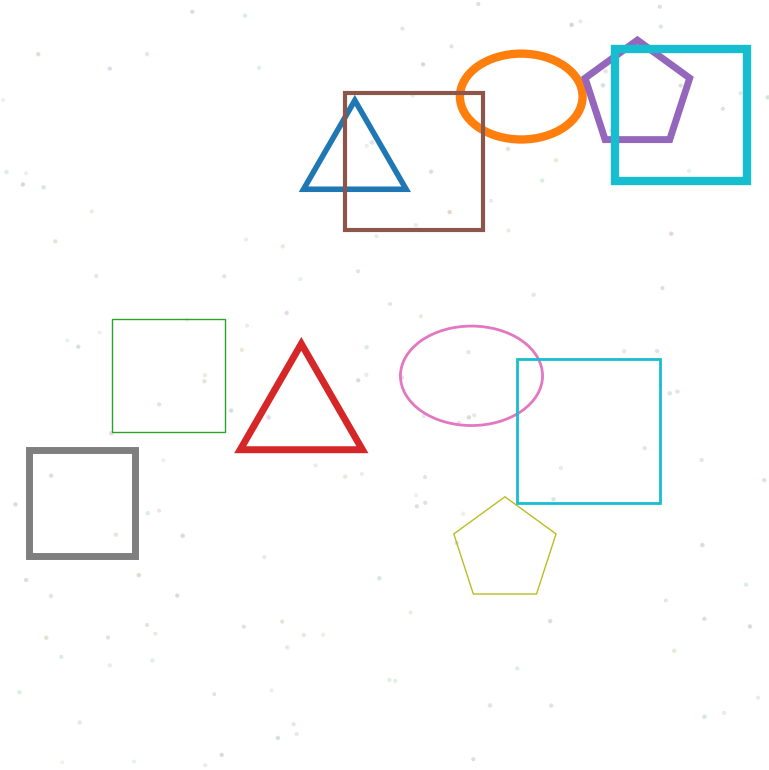[{"shape": "triangle", "thickness": 2, "radius": 0.38, "center": [0.461, 0.793]}, {"shape": "oval", "thickness": 3, "radius": 0.4, "center": [0.677, 0.875]}, {"shape": "square", "thickness": 0.5, "radius": 0.37, "center": [0.219, 0.512]}, {"shape": "triangle", "thickness": 2.5, "radius": 0.46, "center": [0.391, 0.462]}, {"shape": "pentagon", "thickness": 2.5, "radius": 0.36, "center": [0.828, 0.876]}, {"shape": "square", "thickness": 1.5, "radius": 0.45, "center": [0.538, 0.79]}, {"shape": "oval", "thickness": 1, "radius": 0.46, "center": [0.612, 0.512]}, {"shape": "square", "thickness": 2.5, "radius": 0.34, "center": [0.107, 0.346]}, {"shape": "pentagon", "thickness": 0.5, "radius": 0.35, "center": [0.656, 0.285]}, {"shape": "square", "thickness": 1, "radius": 0.47, "center": [0.764, 0.44]}, {"shape": "square", "thickness": 3, "radius": 0.43, "center": [0.884, 0.85]}]